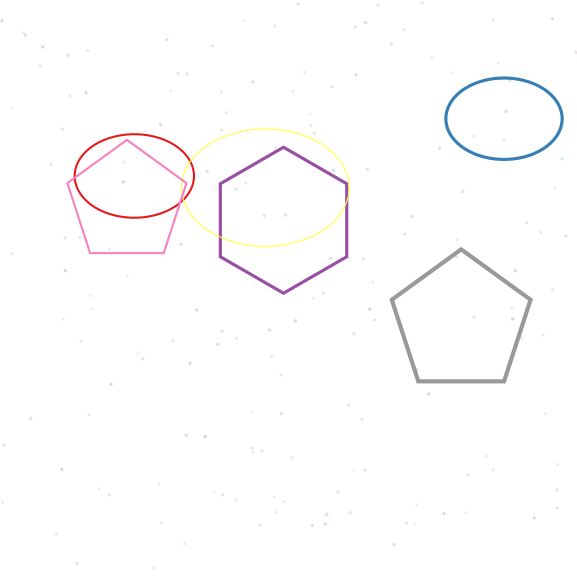[{"shape": "oval", "thickness": 1, "radius": 0.52, "center": [0.233, 0.694]}, {"shape": "oval", "thickness": 1.5, "radius": 0.5, "center": [0.873, 0.794]}, {"shape": "hexagon", "thickness": 1.5, "radius": 0.63, "center": [0.491, 0.618]}, {"shape": "oval", "thickness": 0.5, "radius": 0.73, "center": [0.459, 0.674]}, {"shape": "pentagon", "thickness": 1, "radius": 0.54, "center": [0.22, 0.649]}, {"shape": "pentagon", "thickness": 2, "radius": 0.63, "center": [0.799, 0.441]}]